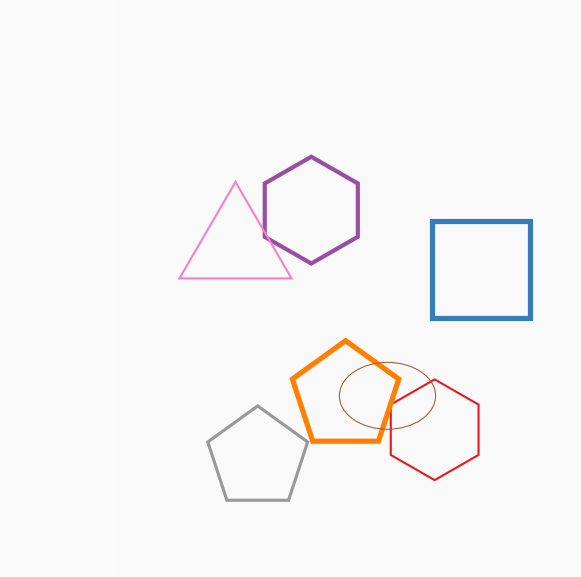[{"shape": "hexagon", "thickness": 1, "radius": 0.44, "center": [0.748, 0.255]}, {"shape": "square", "thickness": 2.5, "radius": 0.42, "center": [0.828, 0.532]}, {"shape": "hexagon", "thickness": 2, "radius": 0.46, "center": [0.536, 0.635]}, {"shape": "pentagon", "thickness": 2.5, "radius": 0.48, "center": [0.595, 0.313]}, {"shape": "oval", "thickness": 0.5, "radius": 0.41, "center": [0.667, 0.314]}, {"shape": "triangle", "thickness": 1, "radius": 0.56, "center": [0.405, 0.573]}, {"shape": "pentagon", "thickness": 1.5, "radius": 0.45, "center": [0.443, 0.206]}]